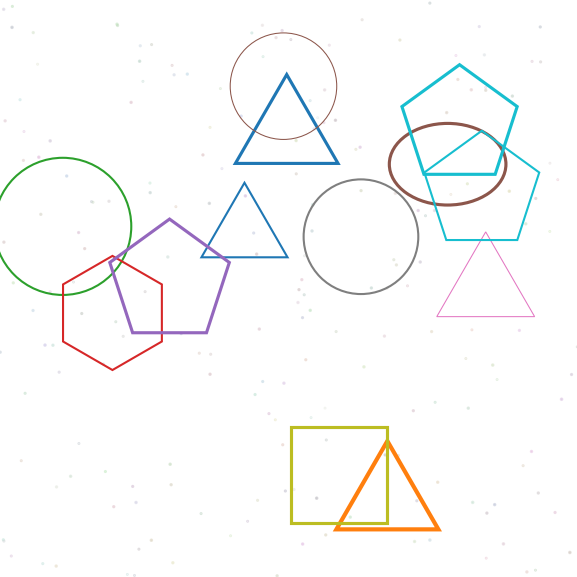[{"shape": "triangle", "thickness": 1.5, "radius": 0.51, "center": [0.496, 0.767]}, {"shape": "triangle", "thickness": 1, "radius": 0.43, "center": [0.423, 0.597]}, {"shape": "triangle", "thickness": 2, "radius": 0.51, "center": [0.671, 0.133]}, {"shape": "circle", "thickness": 1, "radius": 0.59, "center": [0.109, 0.607]}, {"shape": "hexagon", "thickness": 1, "radius": 0.49, "center": [0.195, 0.457]}, {"shape": "pentagon", "thickness": 1.5, "radius": 0.54, "center": [0.294, 0.511]}, {"shape": "oval", "thickness": 1.5, "radius": 0.5, "center": [0.775, 0.715]}, {"shape": "circle", "thickness": 0.5, "radius": 0.46, "center": [0.491, 0.85]}, {"shape": "triangle", "thickness": 0.5, "radius": 0.49, "center": [0.841, 0.5]}, {"shape": "circle", "thickness": 1, "radius": 0.5, "center": [0.625, 0.589]}, {"shape": "square", "thickness": 1.5, "radius": 0.42, "center": [0.586, 0.177]}, {"shape": "pentagon", "thickness": 1, "radius": 0.52, "center": [0.834, 0.668]}, {"shape": "pentagon", "thickness": 1.5, "radius": 0.52, "center": [0.796, 0.782]}]